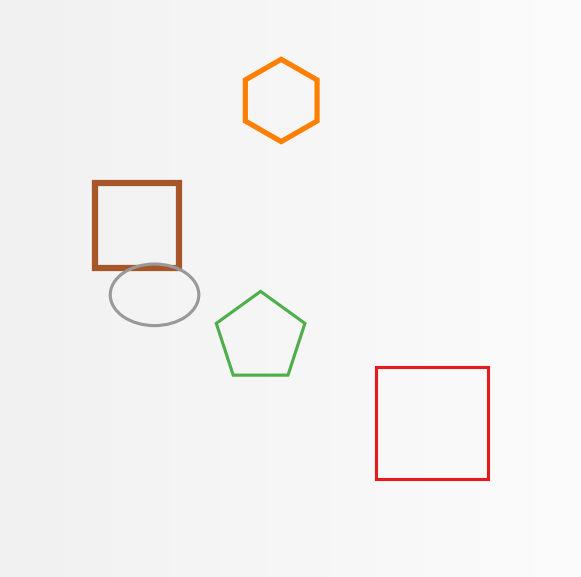[{"shape": "square", "thickness": 1.5, "radius": 0.48, "center": [0.743, 0.266]}, {"shape": "pentagon", "thickness": 1.5, "radius": 0.4, "center": [0.448, 0.414]}, {"shape": "hexagon", "thickness": 2.5, "radius": 0.36, "center": [0.484, 0.825]}, {"shape": "square", "thickness": 3, "radius": 0.36, "center": [0.236, 0.609]}, {"shape": "oval", "thickness": 1.5, "radius": 0.38, "center": [0.266, 0.489]}]